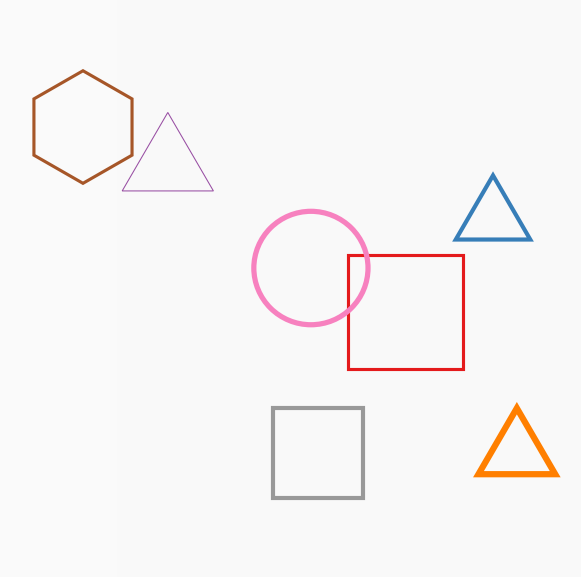[{"shape": "square", "thickness": 1.5, "radius": 0.49, "center": [0.698, 0.458]}, {"shape": "triangle", "thickness": 2, "radius": 0.37, "center": [0.848, 0.621]}, {"shape": "triangle", "thickness": 0.5, "radius": 0.45, "center": [0.289, 0.714]}, {"shape": "triangle", "thickness": 3, "radius": 0.38, "center": [0.889, 0.216]}, {"shape": "hexagon", "thickness": 1.5, "radius": 0.49, "center": [0.143, 0.779]}, {"shape": "circle", "thickness": 2.5, "radius": 0.49, "center": [0.535, 0.535]}, {"shape": "square", "thickness": 2, "radius": 0.39, "center": [0.547, 0.215]}]